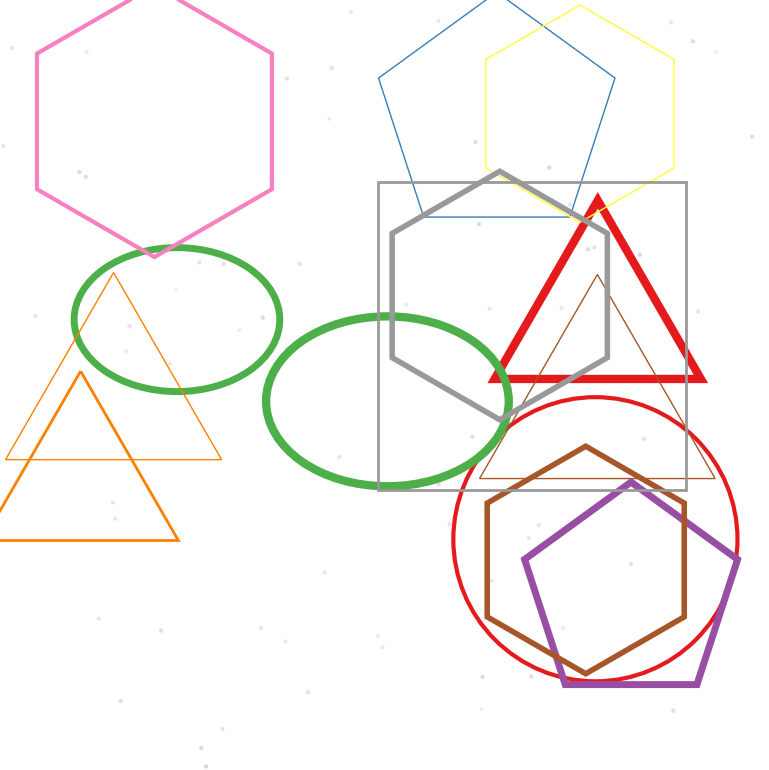[{"shape": "circle", "thickness": 1.5, "radius": 0.92, "center": [0.773, 0.3]}, {"shape": "triangle", "thickness": 3, "radius": 0.77, "center": [0.776, 0.585]}, {"shape": "pentagon", "thickness": 0.5, "radius": 0.81, "center": [0.645, 0.849]}, {"shape": "oval", "thickness": 2.5, "radius": 0.67, "center": [0.23, 0.585]}, {"shape": "oval", "thickness": 3, "radius": 0.79, "center": [0.503, 0.479]}, {"shape": "pentagon", "thickness": 2.5, "radius": 0.73, "center": [0.82, 0.229]}, {"shape": "triangle", "thickness": 1, "radius": 0.73, "center": [0.105, 0.371]}, {"shape": "triangle", "thickness": 0.5, "radius": 0.81, "center": [0.147, 0.484]}, {"shape": "hexagon", "thickness": 0.5, "radius": 0.71, "center": [0.753, 0.852]}, {"shape": "hexagon", "thickness": 2, "radius": 0.74, "center": [0.761, 0.273]}, {"shape": "triangle", "thickness": 0.5, "radius": 0.88, "center": [0.776, 0.467]}, {"shape": "hexagon", "thickness": 1.5, "radius": 0.88, "center": [0.201, 0.842]}, {"shape": "hexagon", "thickness": 2, "radius": 0.81, "center": [0.649, 0.616]}, {"shape": "square", "thickness": 1, "radius": 1.0, "center": [0.691, 0.564]}]